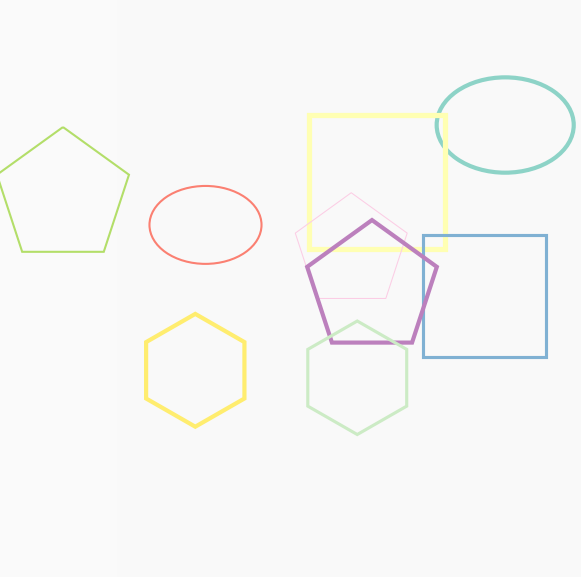[{"shape": "oval", "thickness": 2, "radius": 0.59, "center": [0.869, 0.783]}, {"shape": "square", "thickness": 2.5, "radius": 0.58, "center": [0.649, 0.684]}, {"shape": "oval", "thickness": 1, "radius": 0.48, "center": [0.354, 0.61]}, {"shape": "square", "thickness": 1.5, "radius": 0.53, "center": [0.833, 0.486]}, {"shape": "pentagon", "thickness": 1, "radius": 0.6, "center": [0.108, 0.66]}, {"shape": "pentagon", "thickness": 0.5, "radius": 0.51, "center": [0.604, 0.564]}, {"shape": "pentagon", "thickness": 2, "radius": 0.59, "center": [0.64, 0.501]}, {"shape": "hexagon", "thickness": 1.5, "radius": 0.49, "center": [0.615, 0.345]}, {"shape": "hexagon", "thickness": 2, "radius": 0.49, "center": [0.336, 0.358]}]